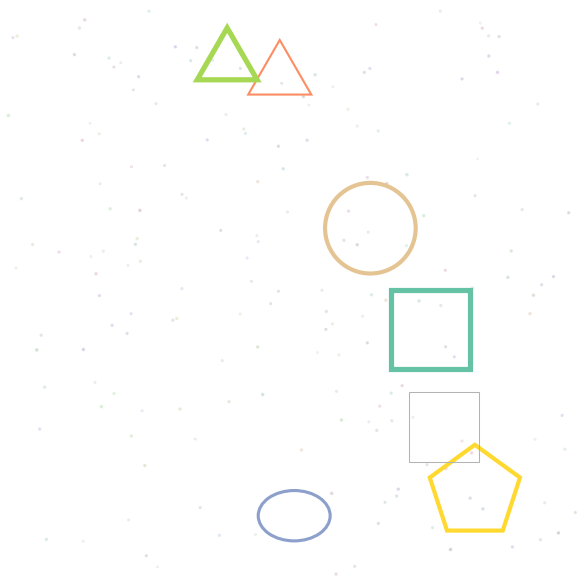[{"shape": "square", "thickness": 2.5, "radius": 0.34, "center": [0.745, 0.429]}, {"shape": "triangle", "thickness": 1, "radius": 0.32, "center": [0.484, 0.867]}, {"shape": "oval", "thickness": 1.5, "radius": 0.31, "center": [0.509, 0.106]}, {"shape": "triangle", "thickness": 2.5, "radius": 0.3, "center": [0.393, 0.891]}, {"shape": "pentagon", "thickness": 2, "radius": 0.41, "center": [0.822, 0.147]}, {"shape": "circle", "thickness": 2, "radius": 0.39, "center": [0.641, 0.604]}, {"shape": "square", "thickness": 0.5, "radius": 0.3, "center": [0.769, 0.26]}]